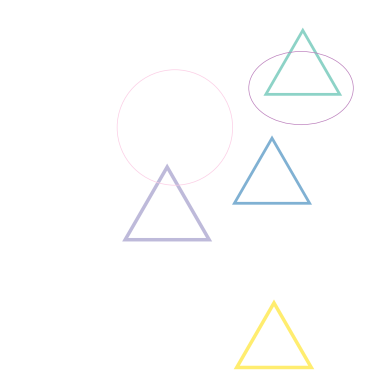[{"shape": "triangle", "thickness": 2, "radius": 0.55, "center": [0.786, 0.81]}, {"shape": "triangle", "thickness": 2.5, "radius": 0.63, "center": [0.434, 0.44]}, {"shape": "triangle", "thickness": 2, "radius": 0.56, "center": [0.707, 0.528]}, {"shape": "circle", "thickness": 0.5, "radius": 0.75, "center": [0.454, 0.669]}, {"shape": "oval", "thickness": 0.5, "radius": 0.68, "center": [0.782, 0.771]}, {"shape": "triangle", "thickness": 2.5, "radius": 0.56, "center": [0.712, 0.101]}]